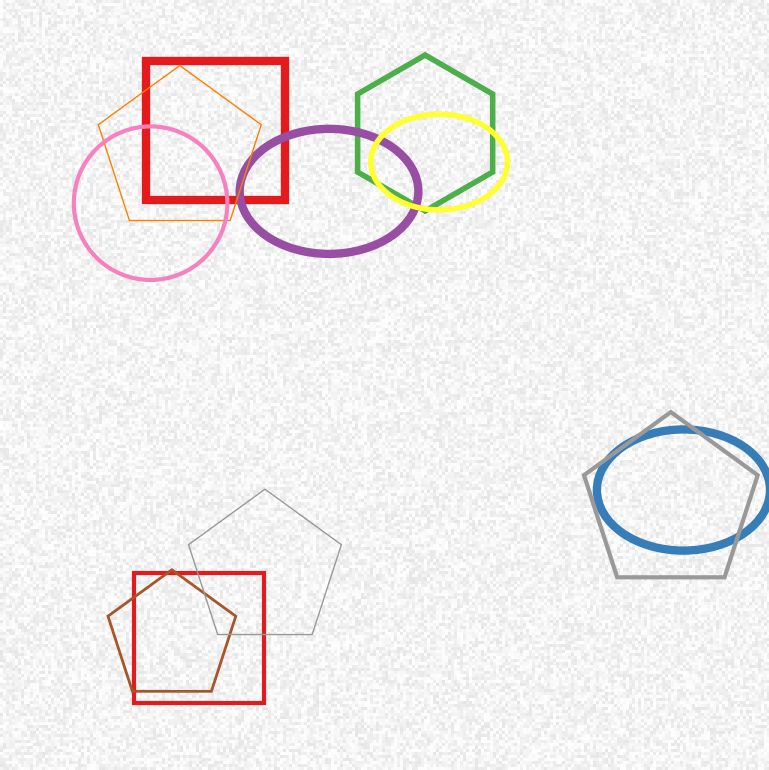[{"shape": "square", "thickness": 3, "radius": 0.45, "center": [0.28, 0.831]}, {"shape": "square", "thickness": 1.5, "radius": 0.42, "center": [0.258, 0.172]}, {"shape": "oval", "thickness": 3, "radius": 0.56, "center": [0.888, 0.364]}, {"shape": "hexagon", "thickness": 2, "radius": 0.51, "center": [0.552, 0.827]}, {"shape": "oval", "thickness": 3, "radius": 0.58, "center": [0.427, 0.751]}, {"shape": "pentagon", "thickness": 0.5, "radius": 0.56, "center": [0.233, 0.804]}, {"shape": "oval", "thickness": 2, "radius": 0.44, "center": [0.57, 0.79]}, {"shape": "pentagon", "thickness": 1, "radius": 0.44, "center": [0.223, 0.173]}, {"shape": "circle", "thickness": 1.5, "radius": 0.5, "center": [0.196, 0.736]}, {"shape": "pentagon", "thickness": 0.5, "radius": 0.52, "center": [0.344, 0.26]}, {"shape": "pentagon", "thickness": 1.5, "radius": 0.59, "center": [0.871, 0.346]}]